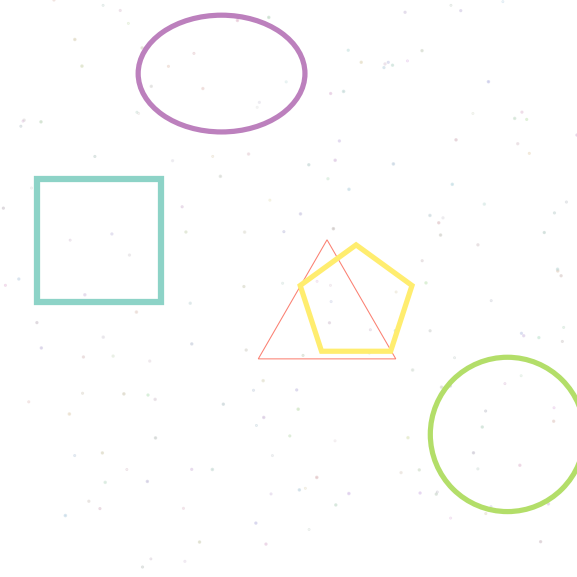[{"shape": "square", "thickness": 3, "radius": 0.53, "center": [0.171, 0.583]}, {"shape": "triangle", "thickness": 0.5, "radius": 0.69, "center": [0.566, 0.446]}, {"shape": "circle", "thickness": 2.5, "radius": 0.67, "center": [0.879, 0.247]}, {"shape": "oval", "thickness": 2.5, "radius": 0.72, "center": [0.384, 0.872]}, {"shape": "pentagon", "thickness": 2.5, "radius": 0.51, "center": [0.617, 0.473]}]